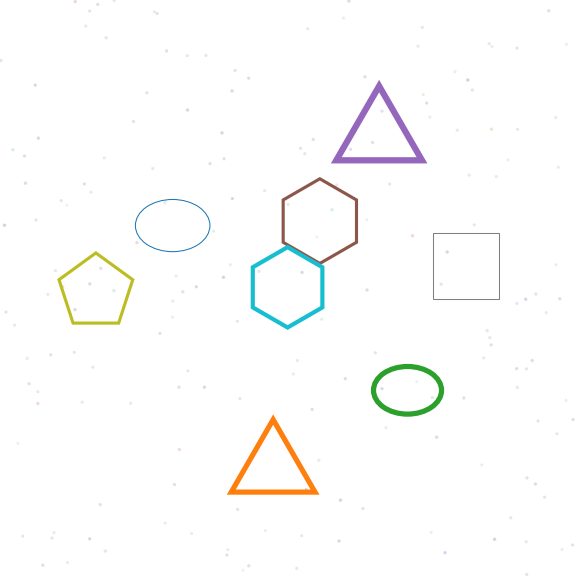[{"shape": "oval", "thickness": 0.5, "radius": 0.32, "center": [0.299, 0.609]}, {"shape": "triangle", "thickness": 2.5, "radius": 0.42, "center": [0.473, 0.189]}, {"shape": "oval", "thickness": 2.5, "radius": 0.29, "center": [0.706, 0.323]}, {"shape": "triangle", "thickness": 3, "radius": 0.43, "center": [0.657, 0.764]}, {"shape": "hexagon", "thickness": 1.5, "radius": 0.37, "center": [0.554, 0.616]}, {"shape": "square", "thickness": 0.5, "radius": 0.29, "center": [0.807, 0.538]}, {"shape": "pentagon", "thickness": 1.5, "radius": 0.34, "center": [0.166, 0.494]}, {"shape": "hexagon", "thickness": 2, "radius": 0.35, "center": [0.498, 0.502]}]